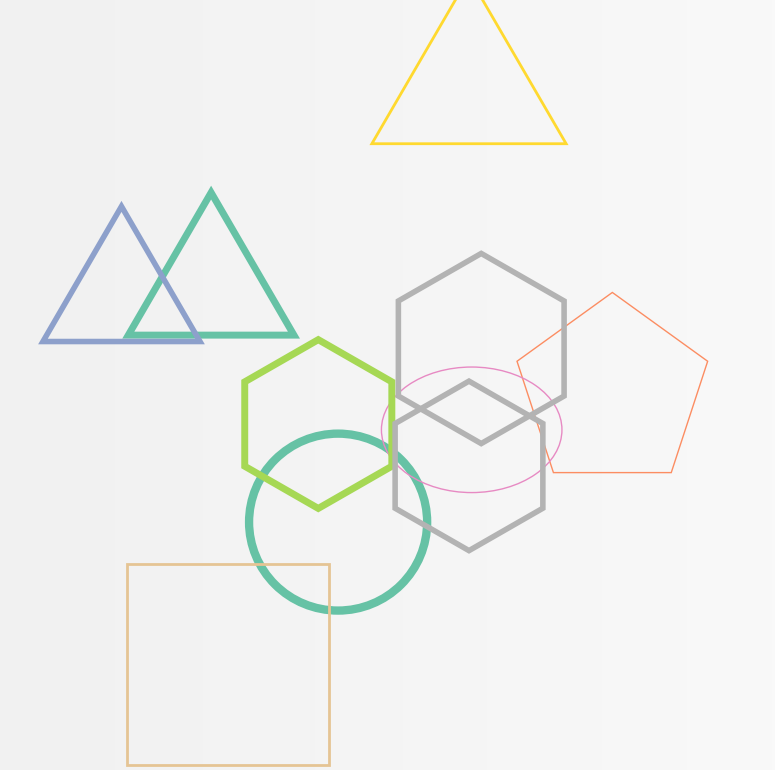[{"shape": "triangle", "thickness": 2.5, "radius": 0.62, "center": [0.272, 0.626]}, {"shape": "circle", "thickness": 3, "radius": 0.57, "center": [0.436, 0.322]}, {"shape": "pentagon", "thickness": 0.5, "radius": 0.65, "center": [0.79, 0.491]}, {"shape": "triangle", "thickness": 2, "radius": 0.58, "center": [0.157, 0.615]}, {"shape": "oval", "thickness": 0.5, "radius": 0.58, "center": [0.609, 0.442]}, {"shape": "hexagon", "thickness": 2.5, "radius": 0.55, "center": [0.411, 0.449]}, {"shape": "triangle", "thickness": 1, "radius": 0.72, "center": [0.605, 0.886]}, {"shape": "square", "thickness": 1, "radius": 0.65, "center": [0.294, 0.137]}, {"shape": "hexagon", "thickness": 2, "radius": 0.55, "center": [0.605, 0.395]}, {"shape": "hexagon", "thickness": 2, "radius": 0.62, "center": [0.621, 0.547]}]